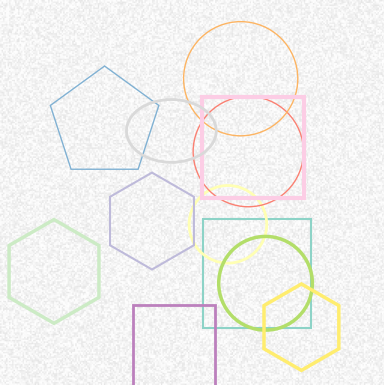[{"shape": "square", "thickness": 1.5, "radius": 0.7, "center": [0.668, 0.289]}, {"shape": "circle", "thickness": 2, "radius": 0.5, "center": [0.592, 0.417]}, {"shape": "hexagon", "thickness": 1.5, "radius": 0.63, "center": [0.395, 0.426]}, {"shape": "circle", "thickness": 1, "radius": 0.72, "center": [0.645, 0.606]}, {"shape": "pentagon", "thickness": 1, "radius": 0.74, "center": [0.272, 0.68]}, {"shape": "circle", "thickness": 1, "radius": 0.74, "center": [0.625, 0.796]}, {"shape": "circle", "thickness": 2.5, "radius": 0.61, "center": [0.69, 0.264]}, {"shape": "square", "thickness": 3, "radius": 0.66, "center": [0.657, 0.617]}, {"shape": "oval", "thickness": 2, "radius": 0.58, "center": [0.445, 0.66]}, {"shape": "square", "thickness": 2, "radius": 0.53, "center": [0.452, 0.102]}, {"shape": "hexagon", "thickness": 2.5, "radius": 0.67, "center": [0.14, 0.295]}, {"shape": "hexagon", "thickness": 2.5, "radius": 0.56, "center": [0.783, 0.15]}]